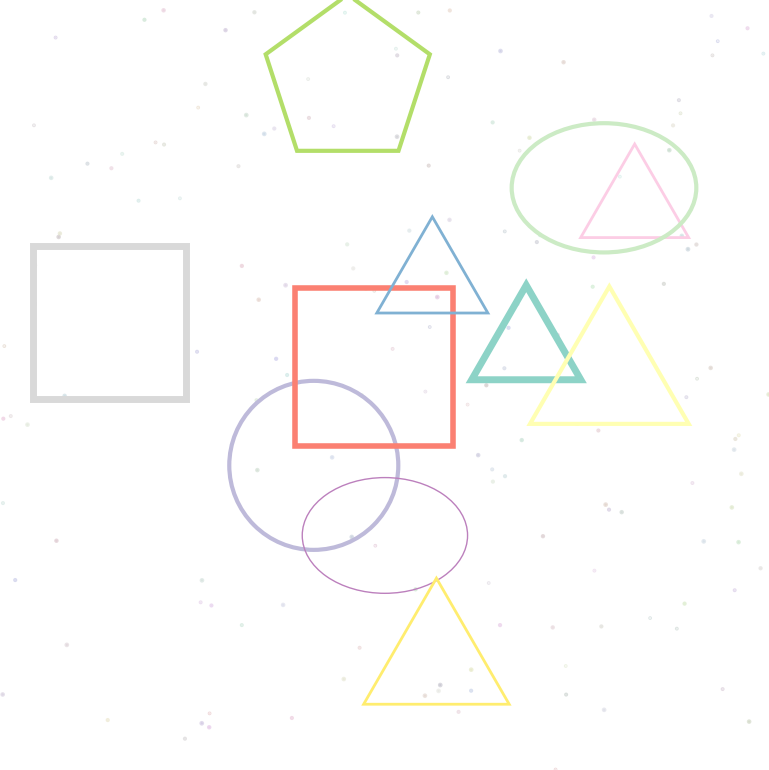[{"shape": "triangle", "thickness": 2.5, "radius": 0.41, "center": [0.683, 0.548]}, {"shape": "triangle", "thickness": 1.5, "radius": 0.59, "center": [0.791, 0.509]}, {"shape": "circle", "thickness": 1.5, "radius": 0.55, "center": [0.408, 0.396]}, {"shape": "square", "thickness": 2, "radius": 0.51, "center": [0.486, 0.523]}, {"shape": "triangle", "thickness": 1, "radius": 0.42, "center": [0.561, 0.635]}, {"shape": "pentagon", "thickness": 1.5, "radius": 0.56, "center": [0.452, 0.895]}, {"shape": "triangle", "thickness": 1, "radius": 0.4, "center": [0.824, 0.732]}, {"shape": "square", "thickness": 2.5, "radius": 0.5, "center": [0.142, 0.581]}, {"shape": "oval", "thickness": 0.5, "radius": 0.54, "center": [0.5, 0.305]}, {"shape": "oval", "thickness": 1.5, "radius": 0.6, "center": [0.784, 0.756]}, {"shape": "triangle", "thickness": 1, "radius": 0.55, "center": [0.567, 0.14]}]